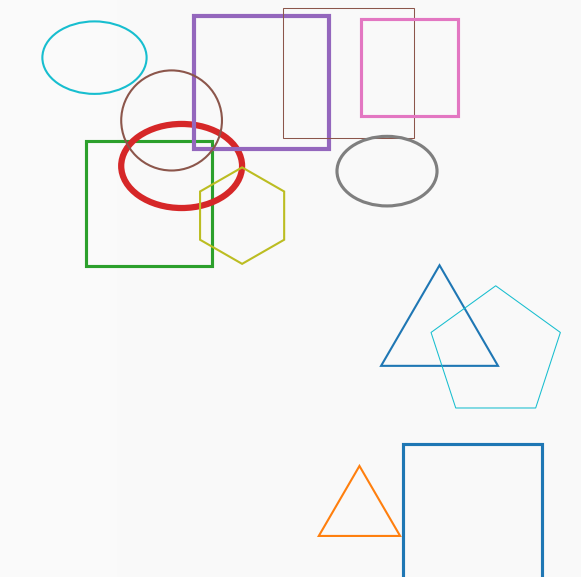[{"shape": "square", "thickness": 1.5, "radius": 0.6, "center": [0.813, 0.111]}, {"shape": "triangle", "thickness": 1, "radius": 0.58, "center": [0.756, 0.424]}, {"shape": "triangle", "thickness": 1, "radius": 0.4, "center": [0.618, 0.111]}, {"shape": "square", "thickness": 1.5, "radius": 0.54, "center": [0.256, 0.647]}, {"shape": "oval", "thickness": 3, "radius": 0.52, "center": [0.312, 0.712]}, {"shape": "square", "thickness": 2, "radius": 0.58, "center": [0.45, 0.856]}, {"shape": "circle", "thickness": 1, "radius": 0.43, "center": [0.295, 0.791]}, {"shape": "square", "thickness": 0.5, "radius": 0.57, "center": [0.599, 0.873]}, {"shape": "square", "thickness": 1.5, "radius": 0.42, "center": [0.705, 0.882]}, {"shape": "oval", "thickness": 1.5, "radius": 0.43, "center": [0.666, 0.703]}, {"shape": "hexagon", "thickness": 1, "radius": 0.42, "center": [0.417, 0.626]}, {"shape": "pentagon", "thickness": 0.5, "radius": 0.58, "center": [0.853, 0.387]}, {"shape": "oval", "thickness": 1, "radius": 0.45, "center": [0.163, 0.899]}]